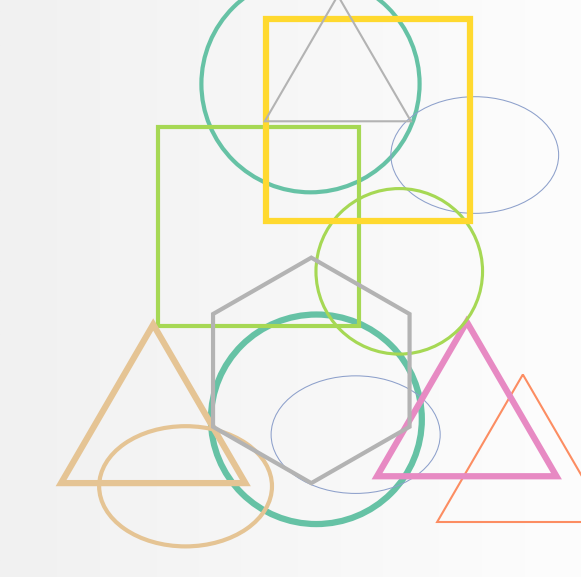[{"shape": "circle", "thickness": 2, "radius": 0.94, "center": [0.534, 0.854]}, {"shape": "circle", "thickness": 3, "radius": 0.91, "center": [0.544, 0.273]}, {"shape": "triangle", "thickness": 1, "radius": 0.85, "center": [0.9, 0.18]}, {"shape": "oval", "thickness": 0.5, "radius": 0.72, "center": [0.817, 0.731]}, {"shape": "oval", "thickness": 0.5, "radius": 0.73, "center": [0.612, 0.247]}, {"shape": "triangle", "thickness": 3, "radius": 0.89, "center": [0.803, 0.264]}, {"shape": "circle", "thickness": 1.5, "radius": 0.72, "center": [0.687, 0.529]}, {"shape": "square", "thickness": 2, "radius": 0.86, "center": [0.445, 0.607]}, {"shape": "square", "thickness": 3, "radius": 0.88, "center": [0.634, 0.791]}, {"shape": "oval", "thickness": 2, "radius": 0.74, "center": [0.319, 0.157]}, {"shape": "triangle", "thickness": 3, "radius": 0.92, "center": [0.264, 0.254]}, {"shape": "hexagon", "thickness": 2, "radius": 0.98, "center": [0.536, 0.358]}, {"shape": "triangle", "thickness": 1, "radius": 0.73, "center": [0.581, 0.862]}]